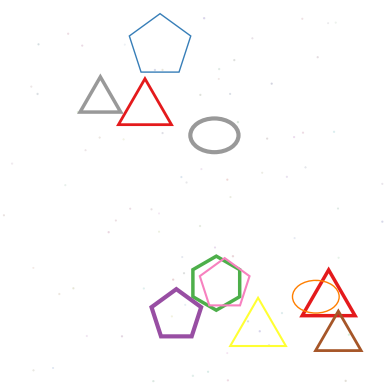[{"shape": "triangle", "thickness": 2.5, "radius": 0.4, "center": [0.854, 0.22]}, {"shape": "triangle", "thickness": 2, "radius": 0.4, "center": [0.377, 0.716]}, {"shape": "pentagon", "thickness": 1, "radius": 0.42, "center": [0.416, 0.881]}, {"shape": "hexagon", "thickness": 2.5, "radius": 0.35, "center": [0.562, 0.264]}, {"shape": "pentagon", "thickness": 3, "radius": 0.34, "center": [0.458, 0.181]}, {"shape": "oval", "thickness": 1, "radius": 0.3, "center": [0.82, 0.229]}, {"shape": "triangle", "thickness": 1.5, "radius": 0.42, "center": [0.67, 0.143]}, {"shape": "triangle", "thickness": 2, "radius": 0.34, "center": [0.879, 0.124]}, {"shape": "pentagon", "thickness": 1.5, "radius": 0.34, "center": [0.584, 0.262]}, {"shape": "oval", "thickness": 3, "radius": 0.31, "center": [0.557, 0.649]}, {"shape": "triangle", "thickness": 2.5, "radius": 0.3, "center": [0.261, 0.739]}]